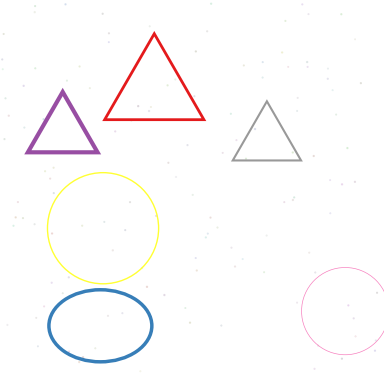[{"shape": "triangle", "thickness": 2, "radius": 0.74, "center": [0.401, 0.764]}, {"shape": "oval", "thickness": 2.5, "radius": 0.67, "center": [0.261, 0.154]}, {"shape": "triangle", "thickness": 3, "radius": 0.52, "center": [0.163, 0.657]}, {"shape": "circle", "thickness": 1, "radius": 0.72, "center": [0.268, 0.407]}, {"shape": "circle", "thickness": 0.5, "radius": 0.57, "center": [0.897, 0.192]}, {"shape": "triangle", "thickness": 1.5, "radius": 0.51, "center": [0.693, 0.634]}]